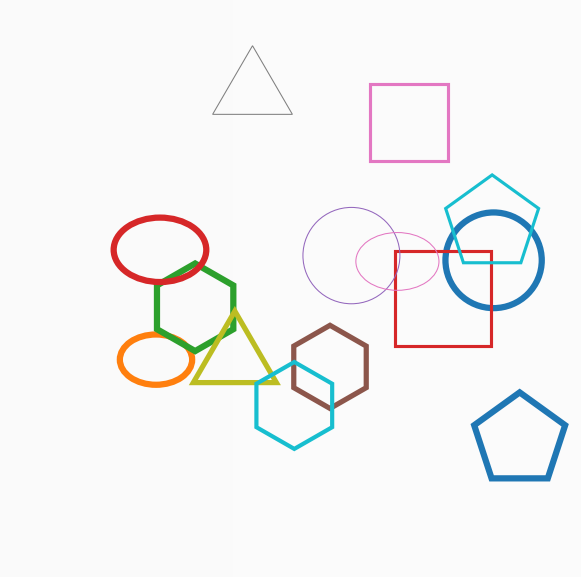[{"shape": "pentagon", "thickness": 3, "radius": 0.41, "center": [0.894, 0.237]}, {"shape": "circle", "thickness": 3, "radius": 0.41, "center": [0.849, 0.548]}, {"shape": "oval", "thickness": 3, "radius": 0.31, "center": [0.268, 0.376]}, {"shape": "hexagon", "thickness": 3, "radius": 0.38, "center": [0.336, 0.467]}, {"shape": "oval", "thickness": 3, "radius": 0.4, "center": [0.275, 0.567]}, {"shape": "square", "thickness": 1.5, "radius": 0.41, "center": [0.763, 0.482]}, {"shape": "circle", "thickness": 0.5, "radius": 0.42, "center": [0.605, 0.557]}, {"shape": "hexagon", "thickness": 2.5, "radius": 0.36, "center": [0.568, 0.364]}, {"shape": "square", "thickness": 1.5, "radius": 0.33, "center": [0.704, 0.787]}, {"shape": "oval", "thickness": 0.5, "radius": 0.36, "center": [0.684, 0.546]}, {"shape": "triangle", "thickness": 0.5, "radius": 0.4, "center": [0.434, 0.841]}, {"shape": "triangle", "thickness": 2.5, "radius": 0.41, "center": [0.404, 0.378]}, {"shape": "hexagon", "thickness": 2, "radius": 0.38, "center": [0.506, 0.297]}, {"shape": "pentagon", "thickness": 1.5, "radius": 0.42, "center": [0.847, 0.612]}]